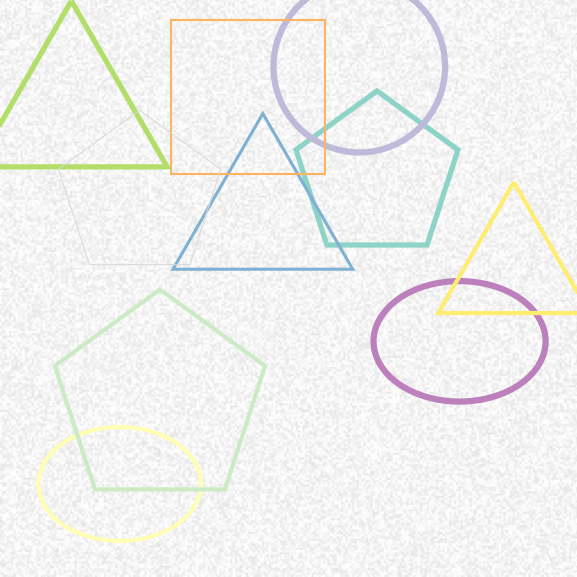[{"shape": "pentagon", "thickness": 2.5, "radius": 0.74, "center": [0.653, 0.694]}, {"shape": "oval", "thickness": 2, "radius": 0.7, "center": [0.207, 0.161]}, {"shape": "circle", "thickness": 3, "radius": 0.74, "center": [0.622, 0.884]}, {"shape": "triangle", "thickness": 1.5, "radius": 0.9, "center": [0.455, 0.623]}, {"shape": "square", "thickness": 1, "radius": 0.67, "center": [0.429, 0.831]}, {"shape": "triangle", "thickness": 2.5, "radius": 0.96, "center": [0.124, 0.806]}, {"shape": "pentagon", "thickness": 0.5, "radius": 0.74, "center": [0.242, 0.66]}, {"shape": "oval", "thickness": 3, "radius": 0.75, "center": [0.796, 0.408]}, {"shape": "pentagon", "thickness": 2, "radius": 0.96, "center": [0.277, 0.306]}, {"shape": "triangle", "thickness": 2, "radius": 0.76, "center": [0.89, 0.533]}]